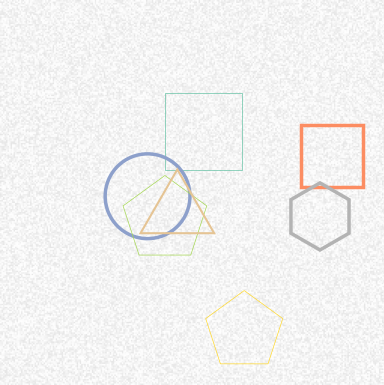[{"shape": "square", "thickness": 0.5, "radius": 0.5, "center": [0.529, 0.659]}, {"shape": "square", "thickness": 2.5, "radius": 0.4, "center": [0.862, 0.595]}, {"shape": "circle", "thickness": 2.5, "radius": 0.55, "center": [0.383, 0.49]}, {"shape": "pentagon", "thickness": 0.5, "radius": 0.57, "center": [0.428, 0.43]}, {"shape": "pentagon", "thickness": 0.5, "radius": 0.53, "center": [0.634, 0.14]}, {"shape": "triangle", "thickness": 1.5, "radius": 0.55, "center": [0.461, 0.449]}, {"shape": "hexagon", "thickness": 2.5, "radius": 0.44, "center": [0.831, 0.438]}]